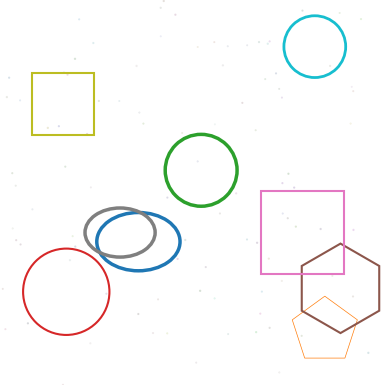[{"shape": "oval", "thickness": 2.5, "radius": 0.54, "center": [0.36, 0.372]}, {"shape": "pentagon", "thickness": 0.5, "radius": 0.44, "center": [0.844, 0.142]}, {"shape": "circle", "thickness": 2.5, "radius": 0.47, "center": [0.522, 0.558]}, {"shape": "circle", "thickness": 1.5, "radius": 0.56, "center": [0.172, 0.242]}, {"shape": "hexagon", "thickness": 1.5, "radius": 0.58, "center": [0.884, 0.251]}, {"shape": "square", "thickness": 1.5, "radius": 0.54, "center": [0.787, 0.397]}, {"shape": "oval", "thickness": 2.5, "radius": 0.46, "center": [0.312, 0.396]}, {"shape": "square", "thickness": 1.5, "radius": 0.41, "center": [0.163, 0.73]}, {"shape": "circle", "thickness": 2, "radius": 0.4, "center": [0.818, 0.879]}]